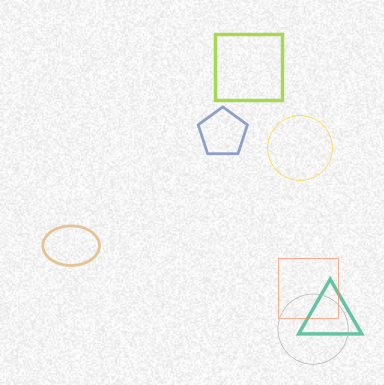[{"shape": "triangle", "thickness": 2.5, "radius": 0.47, "center": [0.858, 0.18]}, {"shape": "square", "thickness": 0.5, "radius": 0.39, "center": [0.8, 0.252]}, {"shape": "pentagon", "thickness": 2, "radius": 0.34, "center": [0.579, 0.655]}, {"shape": "square", "thickness": 2.5, "radius": 0.43, "center": [0.646, 0.827]}, {"shape": "circle", "thickness": 0.5, "radius": 0.42, "center": [0.779, 0.616]}, {"shape": "oval", "thickness": 2, "radius": 0.37, "center": [0.185, 0.362]}, {"shape": "circle", "thickness": 0.5, "radius": 0.46, "center": [0.813, 0.145]}]